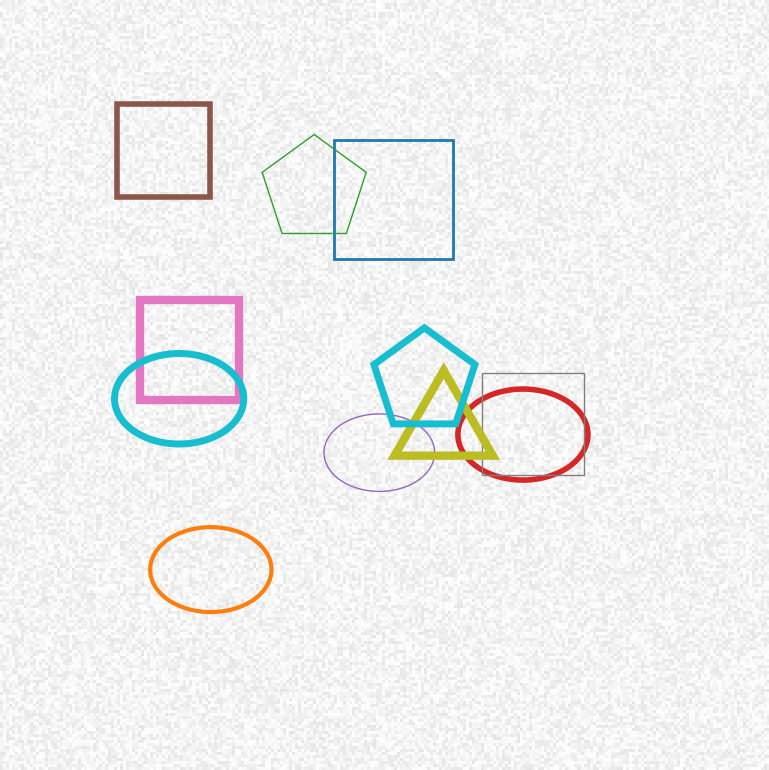[{"shape": "square", "thickness": 1, "radius": 0.39, "center": [0.511, 0.741]}, {"shape": "oval", "thickness": 1.5, "radius": 0.39, "center": [0.274, 0.26]}, {"shape": "pentagon", "thickness": 0.5, "radius": 0.36, "center": [0.408, 0.754]}, {"shape": "oval", "thickness": 2, "radius": 0.42, "center": [0.679, 0.436]}, {"shape": "oval", "thickness": 0.5, "radius": 0.36, "center": [0.493, 0.412]}, {"shape": "square", "thickness": 2, "radius": 0.3, "center": [0.213, 0.804]}, {"shape": "square", "thickness": 3, "radius": 0.32, "center": [0.246, 0.545]}, {"shape": "square", "thickness": 0.5, "radius": 0.33, "center": [0.692, 0.449]}, {"shape": "triangle", "thickness": 3, "radius": 0.37, "center": [0.576, 0.445]}, {"shape": "pentagon", "thickness": 2.5, "radius": 0.34, "center": [0.551, 0.505]}, {"shape": "oval", "thickness": 2.5, "radius": 0.42, "center": [0.233, 0.482]}]